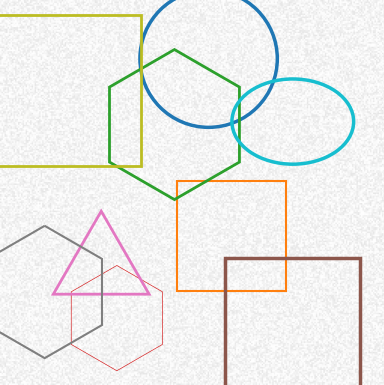[{"shape": "circle", "thickness": 2.5, "radius": 0.89, "center": [0.542, 0.848]}, {"shape": "square", "thickness": 1.5, "radius": 0.71, "center": [0.601, 0.387]}, {"shape": "hexagon", "thickness": 2, "radius": 0.97, "center": [0.453, 0.676]}, {"shape": "hexagon", "thickness": 0.5, "radius": 0.68, "center": [0.303, 0.174]}, {"shape": "square", "thickness": 2.5, "radius": 0.87, "center": [0.76, 0.154]}, {"shape": "triangle", "thickness": 2, "radius": 0.72, "center": [0.263, 0.308]}, {"shape": "hexagon", "thickness": 1.5, "radius": 0.86, "center": [0.116, 0.242]}, {"shape": "square", "thickness": 2, "radius": 0.98, "center": [0.17, 0.764]}, {"shape": "oval", "thickness": 2.5, "radius": 0.79, "center": [0.76, 0.684]}]